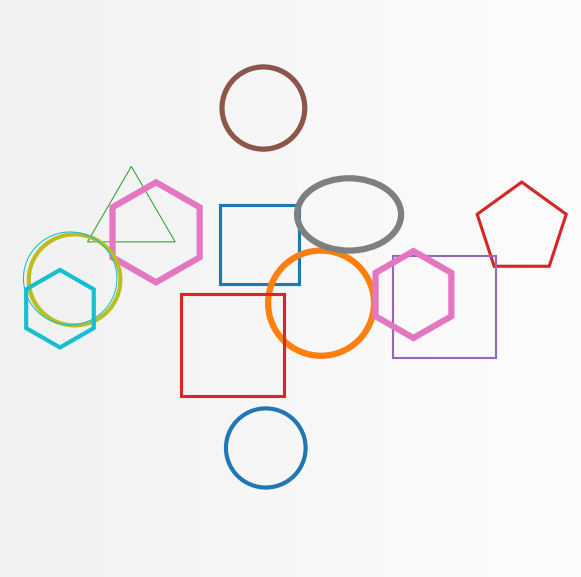[{"shape": "circle", "thickness": 2, "radius": 0.34, "center": [0.457, 0.223]}, {"shape": "square", "thickness": 1.5, "radius": 0.34, "center": [0.446, 0.575]}, {"shape": "circle", "thickness": 3, "radius": 0.46, "center": [0.552, 0.474]}, {"shape": "triangle", "thickness": 0.5, "radius": 0.44, "center": [0.226, 0.624]}, {"shape": "pentagon", "thickness": 1.5, "radius": 0.4, "center": [0.898, 0.603]}, {"shape": "square", "thickness": 1.5, "radius": 0.44, "center": [0.399, 0.401]}, {"shape": "square", "thickness": 1, "radius": 0.44, "center": [0.764, 0.467]}, {"shape": "circle", "thickness": 2.5, "radius": 0.36, "center": [0.453, 0.812]}, {"shape": "hexagon", "thickness": 3, "radius": 0.43, "center": [0.269, 0.597]}, {"shape": "hexagon", "thickness": 3, "radius": 0.38, "center": [0.711, 0.489]}, {"shape": "oval", "thickness": 3, "radius": 0.45, "center": [0.601, 0.628]}, {"shape": "circle", "thickness": 2, "radius": 0.39, "center": [0.128, 0.515]}, {"shape": "circle", "thickness": 0.5, "radius": 0.4, "center": [0.121, 0.517]}, {"shape": "hexagon", "thickness": 2, "radius": 0.34, "center": [0.103, 0.465]}]